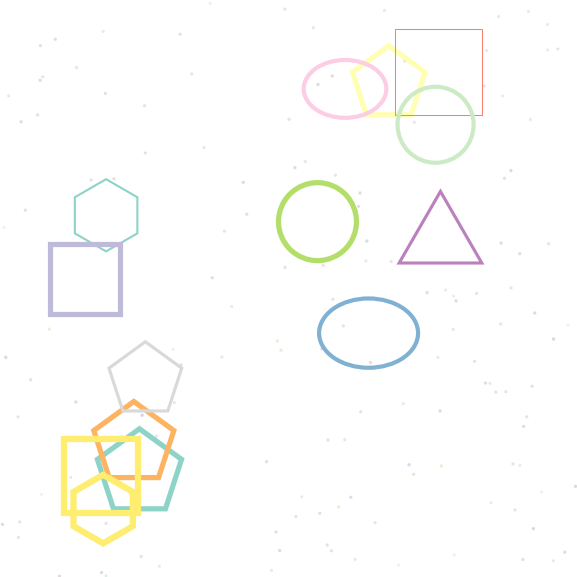[{"shape": "hexagon", "thickness": 1, "radius": 0.31, "center": [0.184, 0.626]}, {"shape": "pentagon", "thickness": 2.5, "radius": 0.38, "center": [0.242, 0.18]}, {"shape": "pentagon", "thickness": 2.5, "radius": 0.33, "center": [0.673, 0.854]}, {"shape": "square", "thickness": 2.5, "radius": 0.3, "center": [0.148, 0.516]}, {"shape": "square", "thickness": 0.5, "radius": 0.37, "center": [0.759, 0.874]}, {"shape": "oval", "thickness": 2, "radius": 0.43, "center": [0.638, 0.422]}, {"shape": "pentagon", "thickness": 2.5, "radius": 0.36, "center": [0.232, 0.231]}, {"shape": "circle", "thickness": 2.5, "radius": 0.34, "center": [0.55, 0.615]}, {"shape": "oval", "thickness": 2, "radius": 0.36, "center": [0.597, 0.845]}, {"shape": "pentagon", "thickness": 1.5, "radius": 0.33, "center": [0.252, 0.341]}, {"shape": "triangle", "thickness": 1.5, "radius": 0.41, "center": [0.763, 0.585]}, {"shape": "circle", "thickness": 2, "radius": 0.33, "center": [0.754, 0.783]}, {"shape": "square", "thickness": 3, "radius": 0.32, "center": [0.175, 0.175]}, {"shape": "hexagon", "thickness": 3, "radius": 0.3, "center": [0.179, 0.118]}]